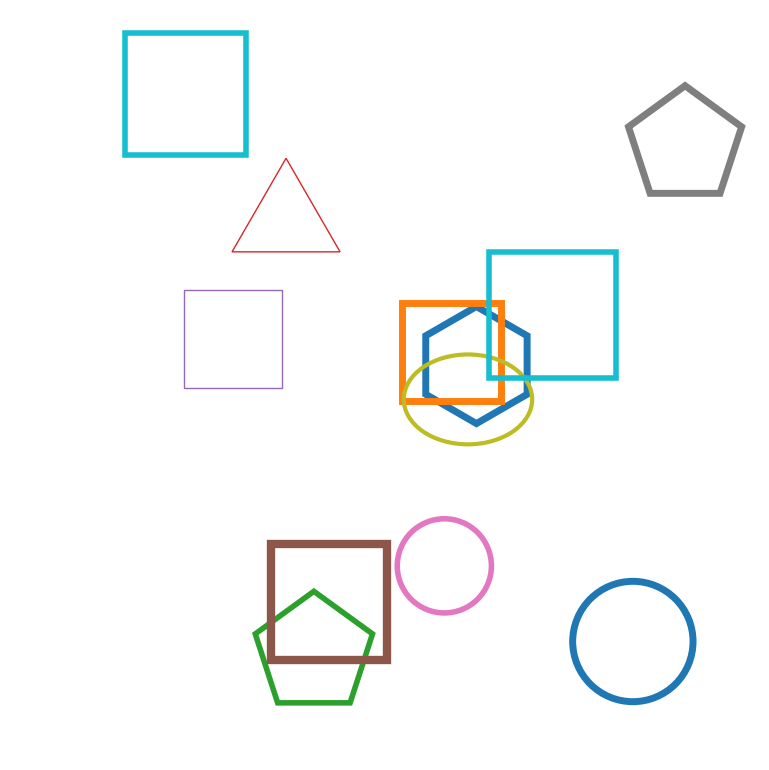[{"shape": "hexagon", "thickness": 2.5, "radius": 0.38, "center": [0.619, 0.526]}, {"shape": "circle", "thickness": 2.5, "radius": 0.39, "center": [0.822, 0.167]}, {"shape": "square", "thickness": 2.5, "radius": 0.32, "center": [0.586, 0.543]}, {"shape": "pentagon", "thickness": 2, "radius": 0.4, "center": [0.408, 0.152]}, {"shape": "triangle", "thickness": 0.5, "radius": 0.41, "center": [0.371, 0.713]}, {"shape": "square", "thickness": 0.5, "radius": 0.32, "center": [0.302, 0.56]}, {"shape": "square", "thickness": 3, "radius": 0.38, "center": [0.427, 0.218]}, {"shape": "circle", "thickness": 2, "radius": 0.31, "center": [0.577, 0.265]}, {"shape": "pentagon", "thickness": 2.5, "radius": 0.39, "center": [0.89, 0.811]}, {"shape": "oval", "thickness": 1.5, "radius": 0.42, "center": [0.608, 0.481]}, {"shape": "square", "thickness": 2, "radius": 0.41, "center": [0.718, 0.591]}, {"shape": "square", "thickness": 2, "radius": 0.39, "center": [0.241, 0.878]}]